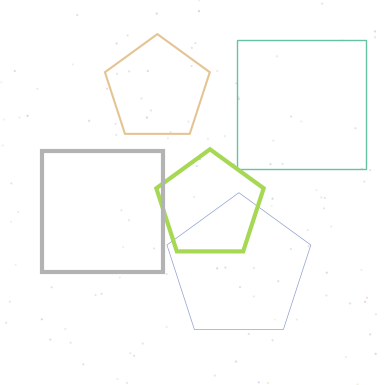[{"shape": "square", "thickness": 1, "radius": 0.84, "center": [0.783, 0.729]}, {"shape": "pentagon", "thickness": 0.5, "radius": 0.98, "center": [0.62, 0.303]}, {"shape": "pentagon", "thickness": 3, "radius": 0.73, "center": [0.545, 0.466]}, {"shape": "pentagon", "thickness": 1.5, "radius": 0.72, "center": [0.409, 0.768]}, {"shape": "square", "thickness": 3, "radius": 0.78, "center": [0.267, 0.45]}]